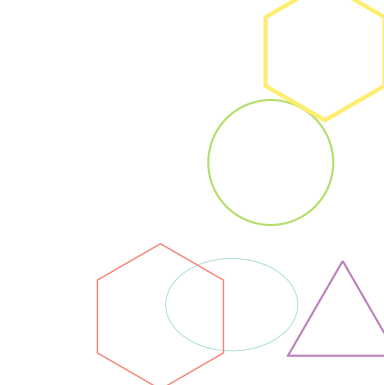[{"shape": "oval", "thickness": 0.5, "radius": 0.86, "center": [0.602, 0.209]}, {"shape": "hexagon", "thickness": 1, "radius": 0.95, "center": [0.417, 0.178]}, {"shape": "circle", "thickness": 1.5, "radius": 0.81, "center": [0.703, 0.578]}, {"shape": "triangle", "thickness": 1.5, "radius": 0.82, "center": [0.89, 0.158]}, {"shape": "hexagon", "thickness": 3, "radius": 0.89, "center": [0.844, 0.866]}]